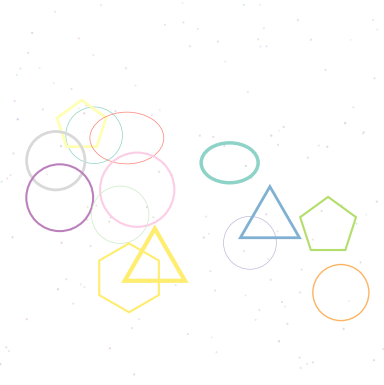[{"shape": "circle", "thickness": 0.5, "radius": 0.37, "center": [0.245, 0.649]}, {"shape": "oval", "thickness": 2.5, "radius": 0.37, "center": [0.596, 0.577]}, {"shape": "pentagon", "thickness": 2, "radius": 0.33, "center": [0.212, 0.673]}, {"shape": "circle", "thickness": 0.5, "radius": 0.34, "center": [0.649, 0.369]}, {"shape": "oval", "thickness": 0.5, "radius": 0.48, "center": [0.329, 0.642]}, {"shape": "triangle", "thickness": 2, "radius": 0.44, "center": [0.701, 0.427]}, {"shape": "circle", "thickness": 1, "radius": 0.36, "center": [0.885, 0.24]}, {"shape": "pentagon", "thickness": 1.5, "radius": 0.38, "center": [0.852, 0.412]}, {"shape": "circle", "thickness": 1.5, "radius": 0.48, "center": [0.356, 0.507]}, {"shape": "circle", "thickness": 2, "radius": 0.38, "center": [0.145, 0.583]}, {"shape": "circle", "thickness": 1.5, "radius": 0.43, "center": [0.155, 0.486]}, {"shape": "circle", "thickness": 0.5, "radius": 0.37, "center": [0.312, 0.442]}, {"shape": "hexagon", "thickness": 1.5, "radius": 0.45, "center": [0.335, 0.278]}, {"shape": "triangle", "thickness": 3, "radius": 0.45, "center": [0.402, 0.316]}]